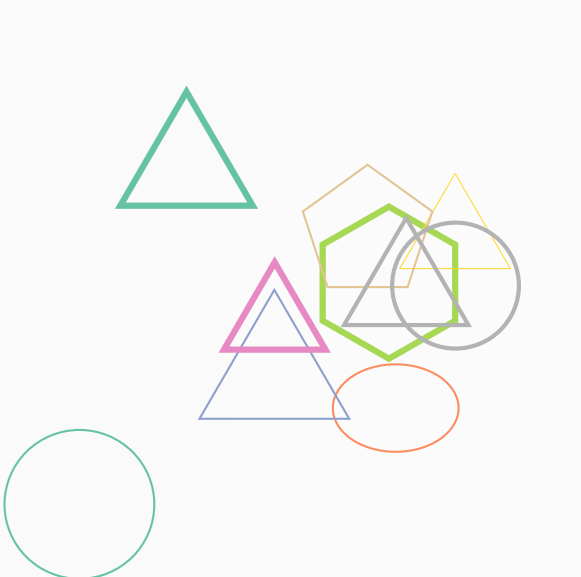[{"shape": "circle", "thickness": 1, "radius": 0.64, "center": [0.137, 0.126]}, {"shape": "triangle", "thickness": 3, "radius": 0.66, "center": [0.321, 0.709]}, {"shape": "oval", "thickness": 1, "radius": 0.54, "center": [0.681, 0.293]}, {"shape": "triangle", "thickness": 1, "radius": 0.74, "center": [0.472, 0.348]}, {"shape": "triangle", "thickness": 3, "radius": 0.5, "center": [0.473, 0.444]}, {"shape": "hexagon", "thickness": 3, "radius": 0.66, "center": [0.669, 0.51]}, {"shape": "triangle", "thickness": 0.5, "radius": 0.55, "center": [0.783, 0.589]}, {"shape": "pentagon", "thickness": 1, "radius": 0.59, "center": [0.632, 0.597]}, {"shape": "triangle", "thickness": 2, "radius": 0.62, "center": [0.699, 0.498]}, {"shape": "circle", "thickness": 2, "radius": 0.55, "center": [0.784, 0.505]}]